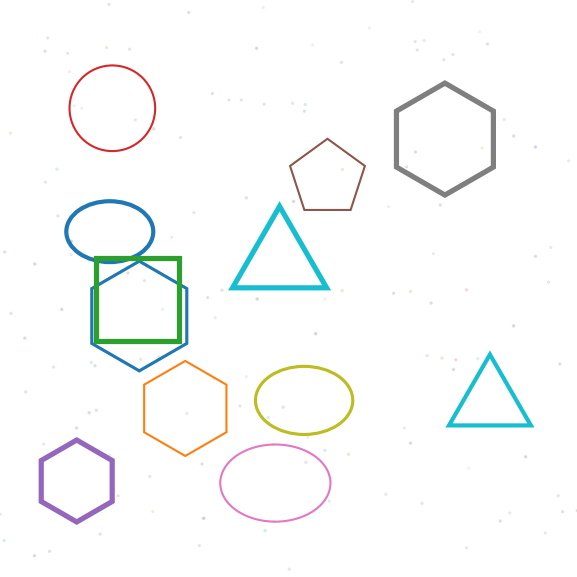[{"shape": "hexagon", "thickness": 1.5, "radius": 0.47, "center": [0.241, 0.452]}, {"shape": "oval", "thickness": 2, "radius": 0.38, "center": [0.19, 0.598]}, {"shape": "hexagon", "thickness": 1, "radius": 0.41, "center": [0.321, 0.292]}, {"shape": "square", "thickness": 2.5, "radius": 0.36, "center": [0.238, 0.48]}, {"shape": "circle", "thickness": 1, "radius": 0.37, "center": [0.195, 0.812]}, {"shape": "hexagon", "thickness": 2.5, "radius": 0.35, "center": [0.133, 0.166]}, {"shape": "pentagon", "thickness": 1, "radius": 0.34, "center": [0.567, 0.691]}, {"shape": "oval", "thickness": 1, "radius": 0.48, "center": [0.477, 0.163]}, {"shape": "hexagon", "thickness": 2.5, "radius": 0.48, "center": [0.77, 0.758]}, {"shape": "oval", "thickness": 1.5, "radius": 0.42, "center": [0.527, 0.306]}, {"shape": "triangle", "thickness": 2.5, "radius": 0.47, "center": [0.484, 0.548]}, {"shape": "triangle", "thickness": 2, "radius": 0.41, "center": [0.848, 0.303]}]